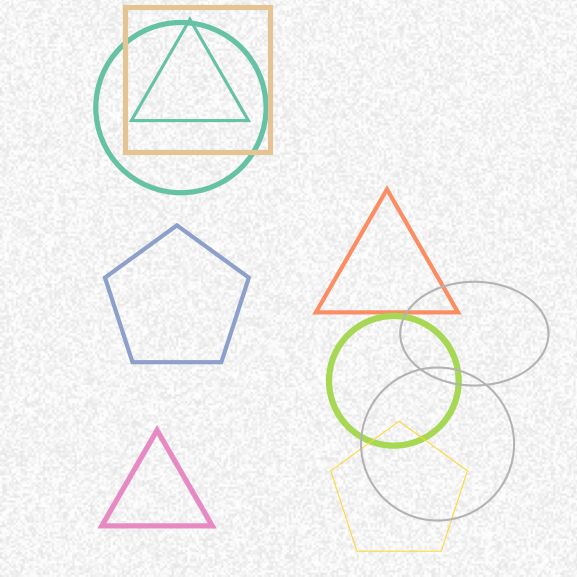[{"shape": "triangle", "thickness": 1.5, "radius": 0.58, "center": [0.329, 0.849]}, {"shape": "circle", "thickness": 2.5, "radius": 0.74, "center": [0.313, 0.813]}, {"shape": "triangle", "thickness": 2, "radius": 0.71, "center": [0.67, 0.529]}, {"shape": "pentagon", "thickness": 2, "radius": 0.65, "center": [0.306, 0.478]}, {"shape": "triangle", "thickness": 2.5, "radius": 0.55, "center": [0.272, 0.144]}, {"shape": "circle", "thickness": 3, "radius": 0.56, "center": [0.682, 0.34]}, {"shape": "pentagon", "thickness": 0.5, "radius": 0.62, "center": [0.691, 0.145]}, {"shape": "square", "thickness": 2.5, "radius": 0.63, "center": [0.342, 0.862]}, {"shape": "circle", "thickness": 1, "radius": 0.66, "center": [0.758, 0.23]}, {"shape": "oval", "thickness": 1, "radius": 0.64, "center": [0.821, 0.421]}]